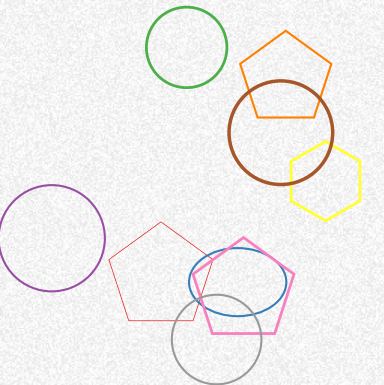[{"shape": "pentagon", "thickness": 0.5, "radius": 0.71, "center": [0.418, 0.282]}, {"shape": "oval", "thickness": 1.5, "radius": 0.63, "center": [0.617, 0.267]}, {"shape": "circle", "thickness": 2, "radius": 0.52, "center": [0.485, 0.877]}, {"shape": "circle", "thickness": 1.5, "radius": 0.69, "center": [0.134, 0.381]}, {"shape": "pentagon", "thickness": 1.5, "radius": 0.62, "center": [0.742, 0.796]}, {"shape": "hexagon", "thickness": 2, "radius": 0.52, "center": [0.846, 0.53]}, {"shape": "circle", "thickness": 2.5, "radius": 0.67, "center": [0.73, 0.655]}, {"shape": "pentagon", "thickness": 2, "radius": 0.69, "center": [0.633, 0.245]}, {"shape": "circle", "thickness": 1.5, "radius": 0.58, "center": [0.563, 0.118]}]